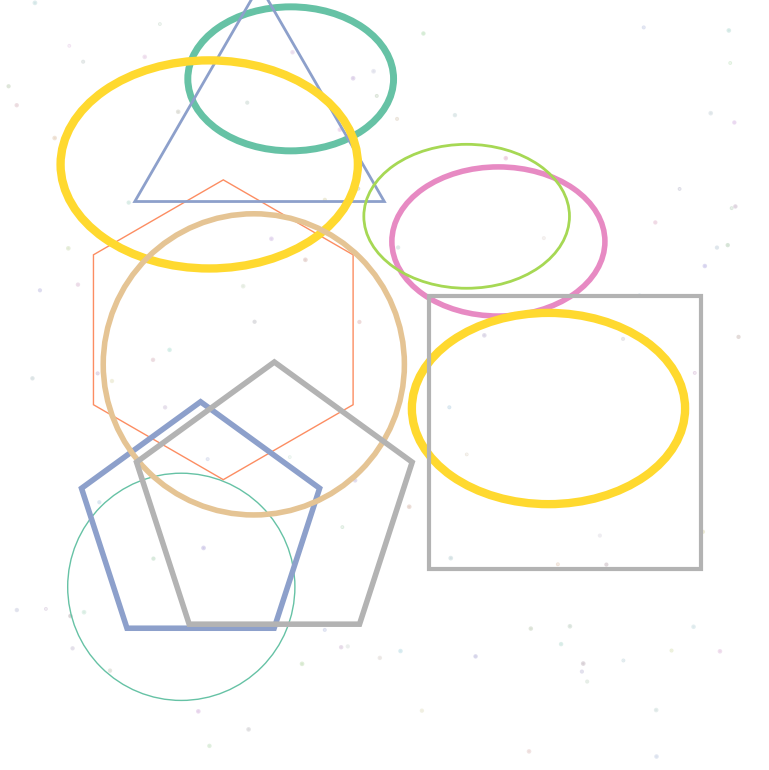[{"shape": "oval", "thickness": 2.5, "radius": 0.67, "center": [0.378, 0.898]}, {"shape": "circle", "thickness": 0.5, "radius": 0.74, "center": [0.235, 0.238]}, {"shape": "hexagon", "thickness": 0.5, "radius": 0.97, "center": [0.29, 0.572]}, {"shape": "pentagon", "thickness": 2, "radius": 0.81, "center": [0.26, 0.316]}, {"shape": "triangle", "thickness": 1, "radius": 0.94, "center": [0.337, 0.832]}, {"shape": "oval", "thickness": 2, "radius": 0.69, "center": [0.647, 0.686]}, {"shape": "oval", "thickness": 1, "radius": 0.67, "center": [0.606, 0.719]}, {"shape": "oval", "thickness": 3, "radius": 0.89, "center": [0.712, 0.469]}, {"shape": "oval", "thickness": 3, "radius": 0.97, "center": [0.272, 0.786]}, {"shape": "circle", "thickness": 2, "radius": 0.98, "center": [0.33, 0.527]}, {"shape": "square", "thickness": 1.5, "radius": 0.89, "center": [0.734, 0.438]}, {"shape": "pentagon", "thickness": 2, "radius": 0.94, "center": [0.356, 0.342]}]